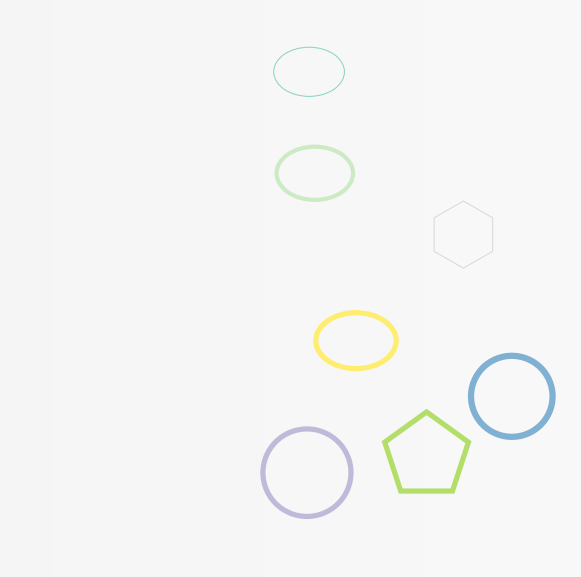[{"shape": "oval", "thickness": 0.5, "radius": 0.3, "center": [0.532, 0.875]}, {"shape": "circle", "thickness": 2.5, "radius": 0.38, "center": [0.528, 0.181]}, {"shape": "circle", "thickness": 3, "radius": 0.35, "center": [0.881, 0.313]}, {"shape": "pentagon", "thickness": 2.5, "radius": 0.38, "center": [0.734, 0.21]}, {"shape": "hexagon", "thickness": 0.5, "radius": 0.29, "center": [0.797, 0.593]}, {"shape": "oval", "thickness": 2, "radius": 0.33, "center": [0.542, 0.699]}, {"shape": "oval", "thickness": 2.5, "radius": 0.35, "center": [0.612, 0.409]}]